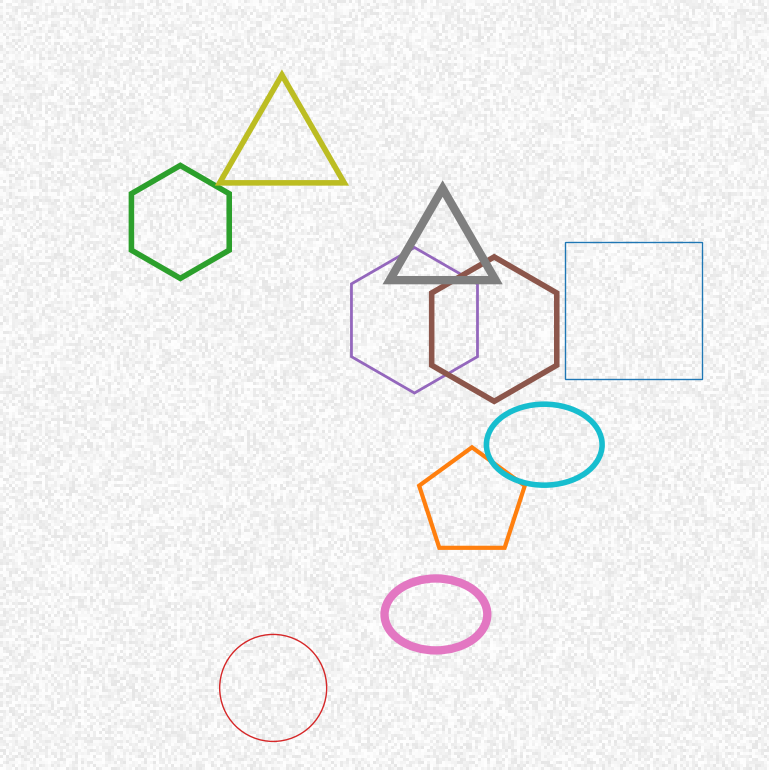[{"shape": "square", "thickness": 0.5, "radius": 0.45, "center": [0.823, 0.597]}, {"shape": "pentagon", "thickness": 1.5, "radius": 0.36, "center": [0.613, 0.347]}, {"shape": "hexagon", "thickness": 2, "radius": 0.37, "center": [0.234, 0.712]}, {"shape": "circle", "thickness": 0.5, "radius": 0.35, "center": [0.355, 0.107]}, {"shape": "hexagon", "thickness": 1, "radius": 0.47, "center": [0.538, 0.584]}, {"shape": "hexagon", "thickness": 2, "radius": 0.47, "center": [0.642, 0.573]}, {"shape": "oval", "thickness": 3, "radius": 0.33, "center": [0.566, 0.202]}, {"shape": "triangle", "thickness": 3, "radius": 0.4, "center": [0.575, 0.676]}, {"shape": "triangle", "thickness": 2, "radius": 0.47, "center": [0.366, 0.809]}, {"shape": "oval", "thickness": 2, "radius": 0.38, "center": [0.707, 0.423]}]